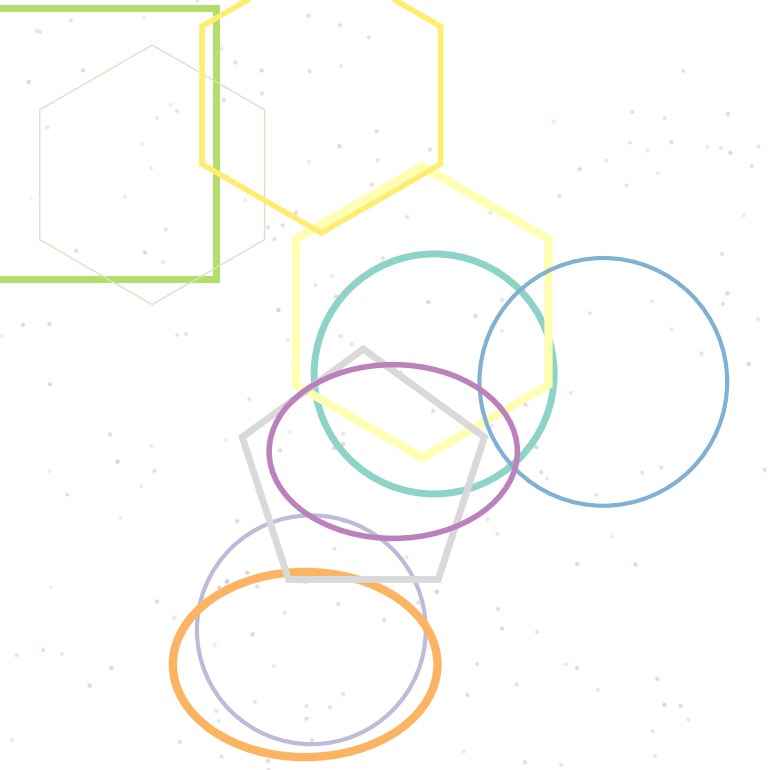[{"shape": "circle", "thickness": 2.5, "radius": 0.78, "center": [0.564, 0.514]}, {"shape": "hexagon", "thickness": 3, "radius": 0.95, "center": [0.548, 0.595]}, {"shape": "circle", "thickness": 1.5, "radius": 0.74, "center": [0.404, 0.182]}, {"shape": "circle", "thickness": 1.5, "radius": 0.8, "center": [0.784, 0.504]}, {"shape": "oval", "thickness": 3, "radius": 0.86, "center": [0.396, 0.137]}, {"shape": "square", "thickness": 2.5, "radius": 0.88, "center": [0.105, 0.814]}, {"shape": "pentagon", "thickness": 2.5, "radius": 0.83, "center": [0.472, 0.381]}, {"shape": "oval", "thickness": 2, "radius": 0.81, "center": [0.511, 0.414]}, {"shape": "hexagon", "thickness": 0.5, "radius": 0.84, "center": [0.198, 0.773]}, {"shape": "hexagon", "thickness": 2, "radius": 0.89, "center": [0.417, 0.876]}]